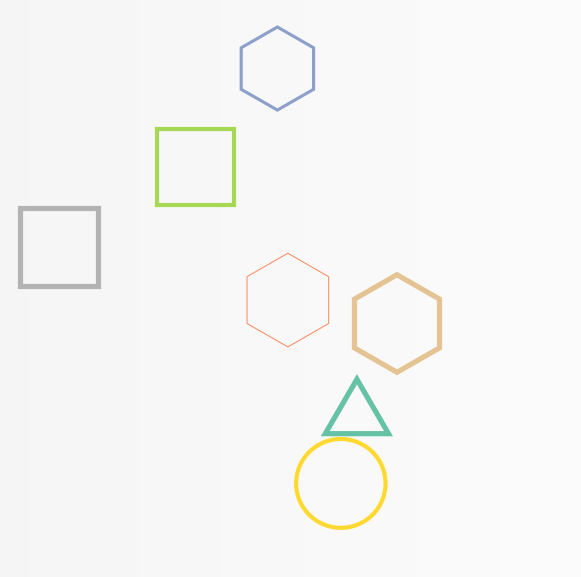[{"shape": "triangle", "thickness": 2.5, "radius": 0.31, "center": [0.614, 0.28]}, {"shape": "hexagon", "thickness": 0.5, "radius": 0.41, "center": [0.495, 0.48]}, {"shape": "hexagon", "thickness": 1.5, "radius": 0.36, "center": [0.477, 0.88]}, {"shape": "square", "thickness": 2, "radius": 0.33, "center": [0.337, 0.71]}, {"shape": "circle", "thickness": 2, "radius": 0.38, "center": [0.586, 0.162]}, {"shape": "hexagon", "thickness": 2.5, "radius": 0.42, "center": [0.683, 0.439]}, {"shape": "square", "thickness": 2.5, "radius": 0.34, "center": [0.102, 0.571]}]